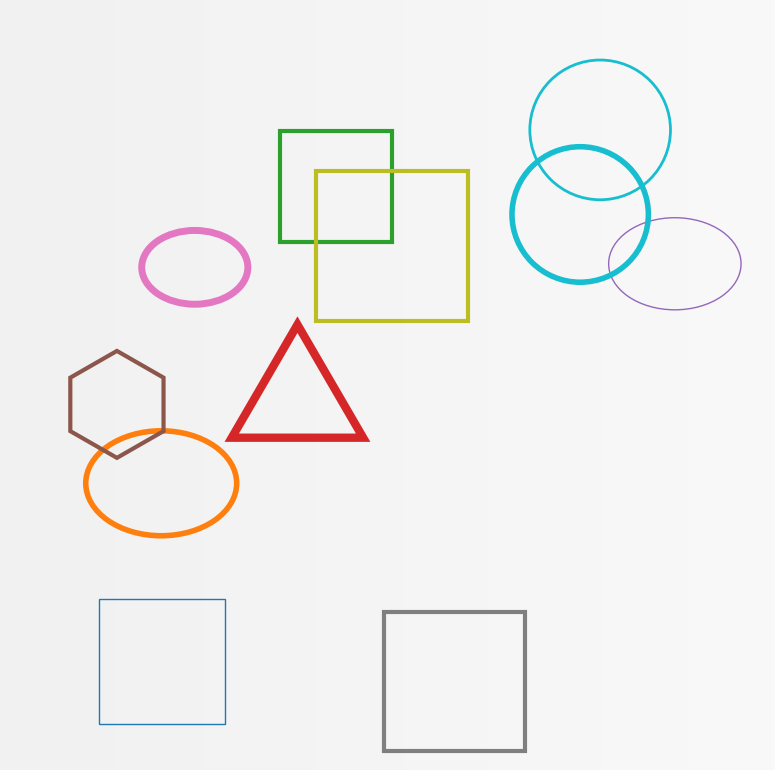[{"shape": "square", "thickness": 0.5, "radius": 0.41, "center": [0.209, 0.141]}, {"shape": "oval", "thickness": 2, "radius": 0.49, "center": [0.208, 0.372]}, {"shape": "square", "thickness": 1.5, "radius": 0.36, "center": [0.433, 0.758]}, {"shape": "triangle", "thickness": 3, "radius": 0.49, "center": [0.384, 0.48]}, {"shape": "oval", "thickness": 0.5, "radius": 0.43, "center": [0.871, 0.657]}, {"shape": "hexagon", "thickness": 1.5, "radius": 0.35, "center": [0.151, 0.475]}, {"shape": "oval", "thickness": 2.5, "radius": 0.34, "center": [0.251, 0.653]}, {"shape": "square", "thickness": 1.5, "radius": 0.45, "center": [0.587, 0.115]}, {"shape": "square", "thickness": 1.5, "radius": 0.49, "center": [0.506, 0.681]}, {"shape": "circle", "thickness": 2, "radius": 0.44, "center": [0.749, 0.721]}, {"shape": "circle", "thickness": 1, "radius": 0.45, "center": [0.774, 0.831]}]